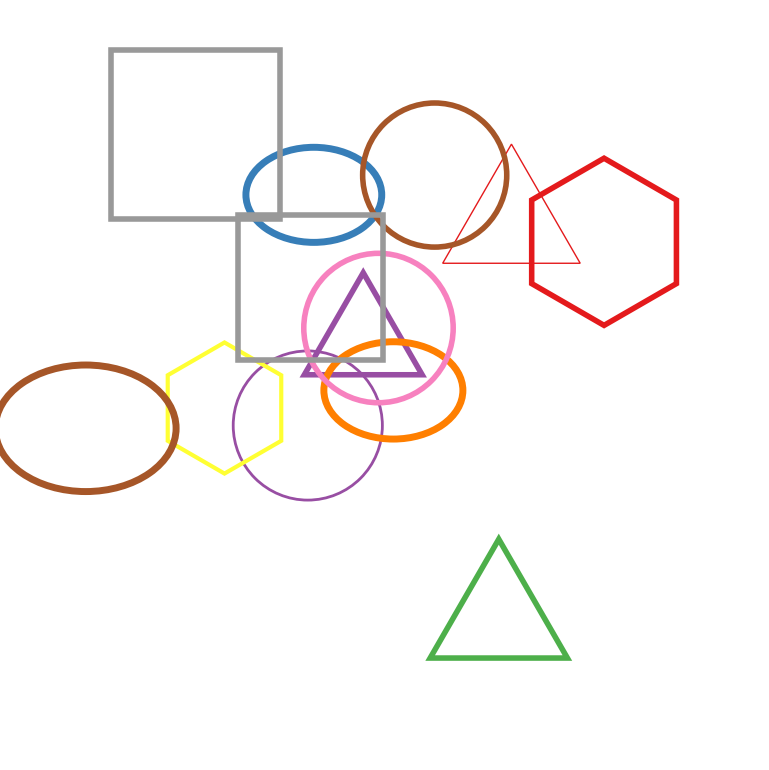[{"shape": "triangle", "thickness": 0.5, "radius": 0.52, "center": [0.664, 0.71]}, {"shape": "hexagon", "thickness": 2, "radius": 0.54, "center": [0.784, 0.686]}, {"shape": "oval", "thickness": 2.5, "radius": 0.44, "center": [0.408, 0.747]}, {"shape": "triangle", "thickness": 2, "radius": 0.51, "center": [0.648, 0.197]}, {"shape": "triangle", "thickness": 2, "radius": 0.44, "center": [0.472, 0.557]}, {"shape": "circle", "thickness": 1, "radius": 0.48, "center": [0.4, 0.447]}, {"shape": "oval", "thickness": 2.5, "radius": 0.45, "center": [0.511, 0.493]}, {"shape": "hexagon", "thickness": 1.5, "radius": 0.43, "center": [0.292, 0.47]}, {"shape": "oval", "thickness": 2.5, "radius": 0.59, "center": [0.111, 0.444]}, {"shape": "circle", "thickness": 2, "radius": 0.47, "center": [0.565, 0.773]}, {"shape": "circle", "thickness": 2, "radius": 0.49, "center": [0.492, 0.574]}, {"shape": "square", "thickness": 2, "radius": 0.55, "center": [0.254, 0.826]}, {"shape": "square", "thickness": 2, "radius": 0.47, "center": [0.403, 0.626]}]